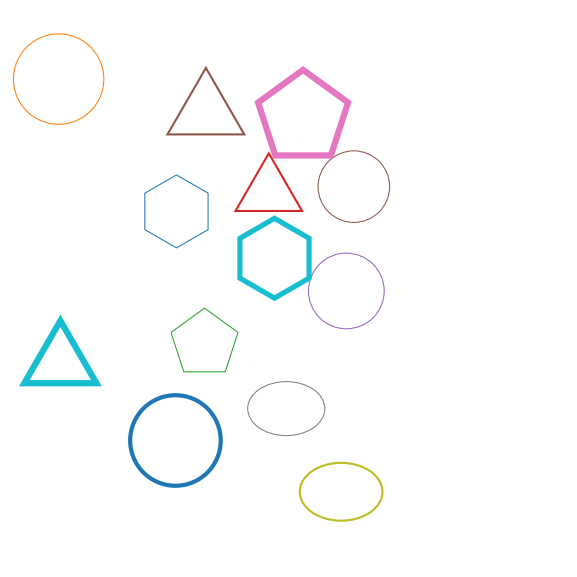[{"shape": "hexagon", "thickness": 0.5, "radius": 0.32, "center": [0.306, 0.633]}, {"shape": "circle", "thickness": 2, "radius": 0.39, "center": [0.304, 0.236]}, {"shape": "circle", "thickness": 0.5, "radius": 0.39, "center": [0.102, 0.862]}, {"shape": "pentagon", "thickness": 0.5, "radius": 0.31, "center": [0.354, 0.405]}, {"shape": "triangle", "thickness": 1, "radius": 0.33, "center": [0.465, 0.667]}, {"shape": "circle", "thickness": 0.5, "radius": 0.33, "center": [0.6, 0.495]}, {"shape": "circle", "thickness": 0.5, "radius": 0.31, "center": [0.613, 0.676]}, {"shape": "triangle", "thickness": 1, "radius": 0.38, "center": [0.357, 0.805]}, {"shape": "pentagon", "thickness": 3, "radius": 0.41, "center": [0.525, 0.796]}, {"shape": "oval", "thickness": 0.5, "radius": 0.33, "center": [0.496, 0.292]}, {"shape": "oval", "thickness": 1, "radius": 0.36, "center": [0.591, 0.148]}, {"shape": "hexagon", "thickness": 2.5, "radius": 0.35, "center": [0.475, 0.552]}, {"shape": "triangle", "thickness": 3, "radius": 0.36, "center": [0.105, 0.372]}]